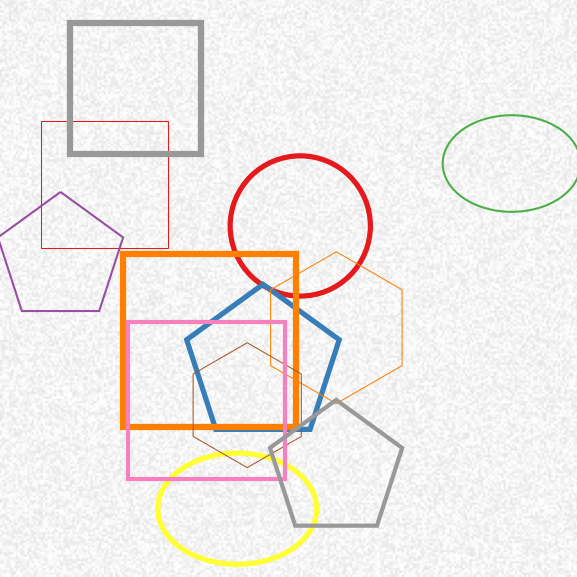[{"shape": "circle", "thickness": 2.5, "radius": 0.61, "center": [0.52, 0.608]}, {"shape": "square", "thickness": 0.5, "radius": 0.55, "center": [0.181, 0.68]}, {"shape": "pentagon", "thickness": 2.5, "radius": 0.69, "center": [0.455, 0.368]}, {"shape": "oval", "thickness": 1, "radius": 0.6, "center": [0.886, 0.716]}, {"shape": "pentagon", "thickness": 1, "radius": 0.57, "center": [0.105, 0.553]}, {"shape": "square", "thickness": 3, "radius": 0.75, "center": [0.362, 0.409]}, {"shape": "hexagon", "thickness": 0.5, "radius": 0.66, "center": [0.582, 0.432]}, {"shape": "oval", "thickness": 2.5, "radius": 0.69, "center": [0.411, 0.118]}, {"shape": "hexagon", "thickness": 0.5, "radius": 0.54, "center": [0.428, 0.297]}, {"shape": "square", "thickness": 2, "radius": 0.68, "center": [0.357, 0.305]}, {"shape": "square", "thickness": 3, "radius": 0.57, "center": [0.234, 0.845]}, {"shape": "pentagon", "thickness": 2, "radius": 0.6, "center": [0.582, 0.186]}]